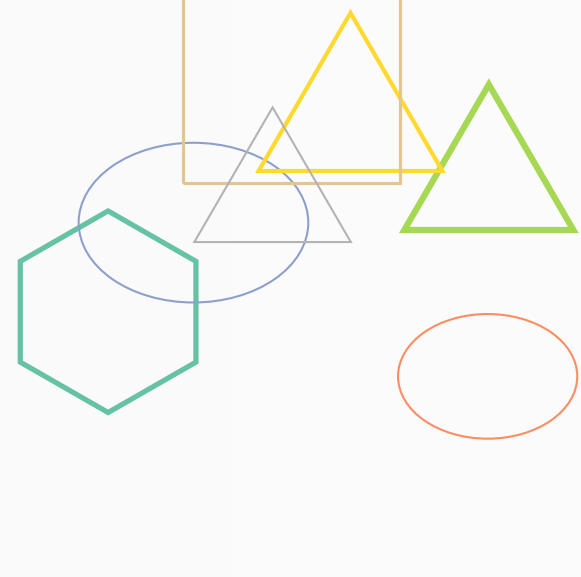[{"shape": "hexagon", "thickness": 2.5, "radius": 0.87, "center": [0.186, 0.459]}, {"shape": "oval", "thickness": 1, "radius": 0.77, "center": [0.839, 0.347]}, {"shape": "oval", "thickness": 1, "radius": 0.99, "center": [0.333, 0.614]}, {"shape": "triangle", "thickness": 3, "radius": 0.84, "center": [0.841, 0.685]}, {"shape": "triangle", "thickness": 2, "radius": 0.91, "center": [0.603, 0.794]}, {"shape": "square", "thickness": 1.5, "radius": 0.93, "center": [0.502, 0.868]}, {"shape": "triangle", "thickness": 1, "radius": 0.78, "center": [0.469, 0.658]}]